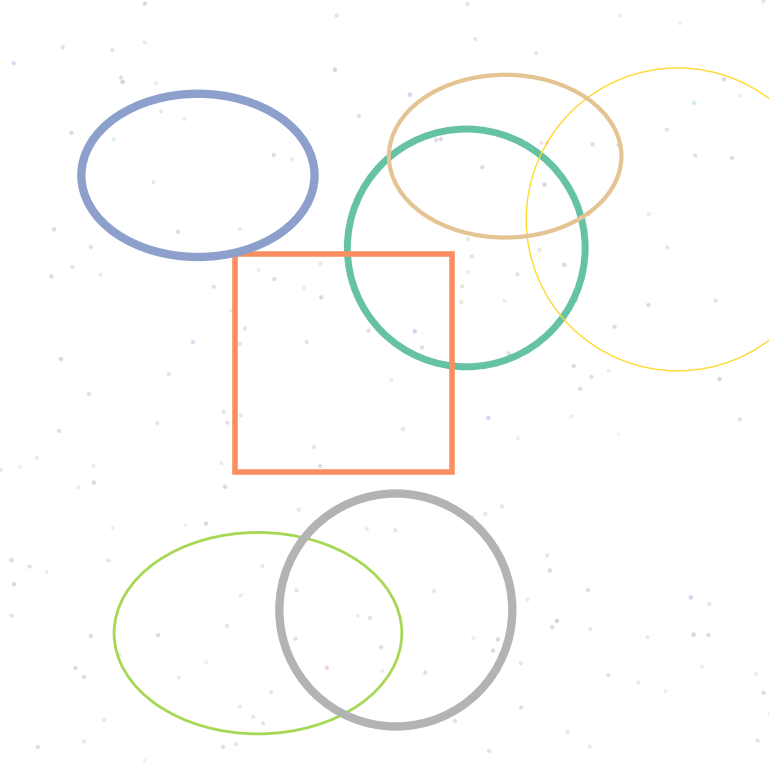[{"shape": "circle", "thickness": 2.5, "radius": 0.77, "center": [0.606, 0.678]}, {"shape": "square", "thickness": 2, "radius": 0.71, "center": [0.446, 0.529]}, {"shape": "oval", "thickness": 3, "radius": 0.76, "center": [0.257, 0.772]}, {"shape": "oval", "thickness": 1, "radius": 0.93, "center": [0.335, 0.178]}, {"shape": "circle", "thickness": 0.5, "radius": 0.98, "center": [0.88, 0.715]}, {"shape": "oval", "thickness": 1.5, "radius": 0.75, "center": [0.656, 0.797]}, {"shape": "circle", "thickness": 3, "radius": 0.76, "center": [0.514, 0.208]}]